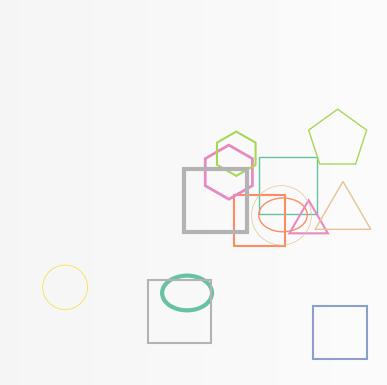[{"shape": "square", "thickness": 1, "radius": 0.37, "center": [0.743, 0.518]}, {"shape": "oval", "thickness": 3, "radius": 0.32, "center": [0.483, 0.239]}, {"shape": "oval", "thickness": 1, "radius": 0.31, "center": [0.73, 0.442]}, {"shape": "square", "thickness": 1.5, "radius": 0.33, "center": [0.67, 0.428]}, {"shape": "square", "thickness": 1.5, "radius": 0.35, "center": [0.877, 0.136]}, {"shape": "triangle", "thickness": 1.5, "radius": 0.29, "center": [0.796, 0.423]}, {"shape": "hexagon", "thickness": 2, "radius": 0.35, "center": [0.591, 0.553]}, {"shape": "pentagon", "thickness": 1, "radius": 0.39, "center": [0.871, 0.638]}, {"shape": "hexagon", "thickness": 1.5, "radius": 0.29, "center": [0.61, 0.601]}, {"shape": "circle", "thickness": 0.5, "radius": 0.29, "center": [0.168, 0.254]}, {"shape": "triangle", "thickness": 1, "radius": 0.41, "center": [0.885, 0.446]}, {"shape": "circle", "thickness": 0.5, "radius": 0.39, "center": [0.726, 0.441]}, {"shape": "square", "thickness": 1.5, "radius": 0.41, "center": [0.463, 0.191]}, {"shape": "square", "thickness": 3, "radius": 0.41, "center": [0.556, 0.479]}]